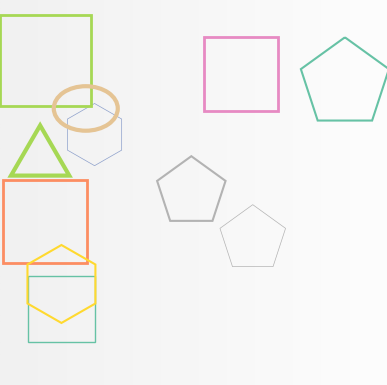[{"shape": "pentagon", "thickness": 1.5, "radius": 0.6, "center": [0.89, 0.784]}, {"shape": "square", "thickness": 1, "radius": 0.43, "center": [0.16, 0.197]}, {"shape": "square", "thickness": 2, "radius": 0.54, "center": [0.116, 0.424]}, {"shape": "hexagon", "thickness": 0.5, "radius": 0.4, "center": [0.244, 0.65]}, {"shape": "square", "thickness": 2, "radius": 0.48, "center": [0.622, 0.808]}, {"shape": "square", "thickness": 2, "radius": 0.59, "center": [0.117, 0.843]}, {"shape": "triangle", "thickness": 3, "radius": 0.43, "center": [0.104, 0.587]}, {"shape": "hexagon", "thickness": 1.5, "radius": 0.51, "center": [0.159, 0.262]}, {"shape": "oval", "thickness": 3, "radius": 0.41, "center": [0.221, 0.718]}, {"shape": "pentagon", "thickness": 1.5, "radius": 0.46, "center": [0.494, 0.501]}, {"shape": "pentagon", "thickness": 0.5, "radius": 0.44, "center": [0.652, 0.379]}]